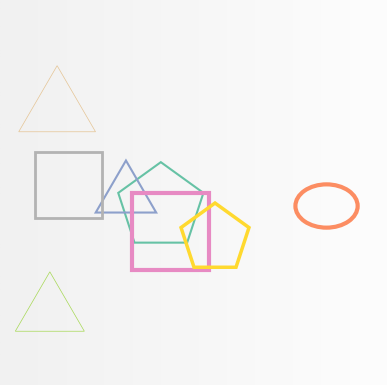[{"shape": "pentagon", "thickness": 1.5, "radius": 0.58, "center": [0.415, 0.463]}, {"shape": "oval", "thickness": 3, "radius": 0.4, "center": [0.843, 0.465]}, {"shape": "triangle", "thickness": 1.5, "radius": 0.45, "center": [0.325, 0.493]}, {"shape": "square", "thickness": 3, "radius": 0.5, "center": [0.44, 0.399]}, {"shape": "triangle", "thickness": 0.5, "radius": 0.51, "center": [0.129, 0.191]}, {"shape": "pentagon", "thickness": 2.5, "radius": 0.46, "center": [0.555, 0.38]}, {"shape": "triangle", "thickness": 0.5, "radius": 0.57, "center": [0.147, 0.715]}, {"shape": "square", "thickness": 2, "radius": 0.43, "center": [0.178, 0.519]}]